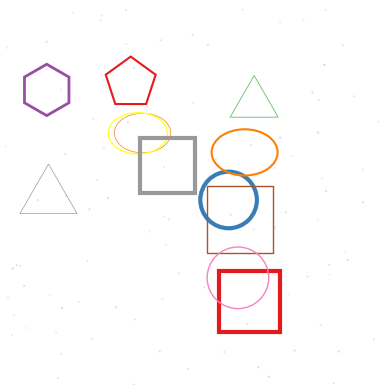[{"shape": "square", "thickness": 3, "radius": 0.4, "center": [0.648, 0.217]}, {"shape": "pentagon", "thickness": 1.5, "radius": 0.34, "center": [0.339, 0.785]}, {"shape": "circle", "thickness": 3, "radius": 0.37, "center": [0.594, 0.481]}, {"shape": "triangle", "thickness": 0.5, "radius": 0.36, "center": [0.66, 0.732]}, {"shape": "hexagon", "thickness": 2, "radius": 0.33, "center": [0.121, 0.766]}, {"shape": "oval", "thickness": 0.5, "radius": 0.37, "center": [0.37, 0.654]}, {"shape": "oval", "thickness": 1.5, "radius": 0.43, "center": [0.635, 0.604]}, {"shape": "oval", "thickness": 1, "radius": 0.38, "center": [0.358, 0.654]}, {"shape": "square", "thickness": 1, "radius": 0.43, "center": [0.623, 0.43]}, {"shape": "circle", "thickness": 1, "radius": 0.4, "center": [0.618, 0.278]}, {"shape": "triangle", "thickness": 0.5, "radius": 0.43, "center": [0.126, 0.488]}, {"shape": "square", "thickness": 3, "radius": 0.36, "center": [0.434, 0.57]}]